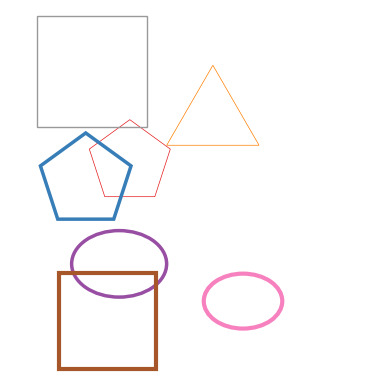[{"shape": "pentagon", "thickness": 0.5, "radius": 0.55, "center": [0.337, 0.579]}, {"shape": "pentagon", "thickness": 2.5, "radius": 0.62, "center": [0.223, 0.531]}, {"shape": "oval", "thickness": 2.5, "radius": 0.62, "center": [0.309, 0.315]}, {"shape": "triangle", "thickness": 0.5, "radius": 0.69, "center": [0.553, 0.692]}, {"shape": "square", "thickness": 3, "radius": 0.63, "center": [0.279, 0.166]}, {"shape": "oval", "thickness": 3, "radius": 0.51, "center": [0.631, 0.218]}, {"shape": "square", "thickness": 1, "radius": 0.72, "center": [0.238, 0.815]}]